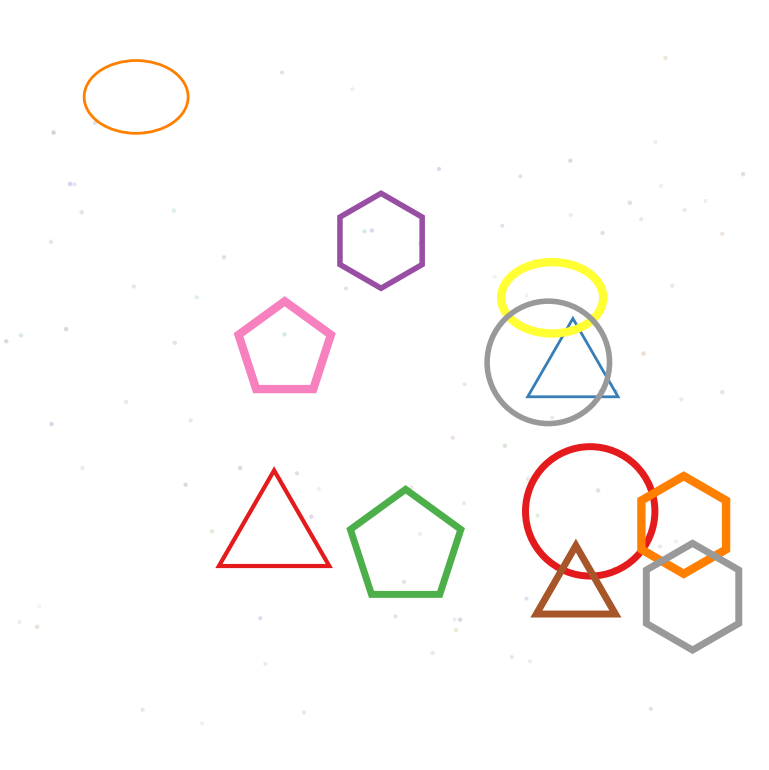[{"shape": "circle", "thickness": 2.5, "radius": 0.42, "center": [0.766, 0.336]}, {"shape": "triangle", "thickness": 1.5, "radius": 0.41, "center": [0.356, 0.306]}, {"shape": "triangle", "thickness": 1, "radius": 0.34, "center": [0.744, 0.519]}, {"shape": "pentagon", "thickness": 2.5, "radius": 0.38, "center": [0.527, 0.289]}, {"shape": "hexagon", "thickness": 2, "radius": 0.31, "center": [0.495, 0.687]}, {"shape": "hexagon", "thickness": 3, "radius": 0.32, "center": [0.888, 0.318]}, {"shape": "oval", "thickness": 1, "radius": 0.34, "center": [0.177, 0.874]}, {"shape": "oval", "thickness": 3, "radius": 0.33, "center": [0.717, 0.613]}, {"shape": "triangle", "thickness": 2.5, "radius": 0.3, "center": [0.748, 0.232]}, {"shape": "pentagon", "thickness": 3, "radius": 0.32, "center": [0.37, 0.546]}, {"shape": "circle", "thickness": 2, "radius": 0.4, "center": [0.712, 0.529]}, {"shape": "hexagon", "thickness": 2.5, "radius": 0.35, "center": [0.899, 0.225]}]